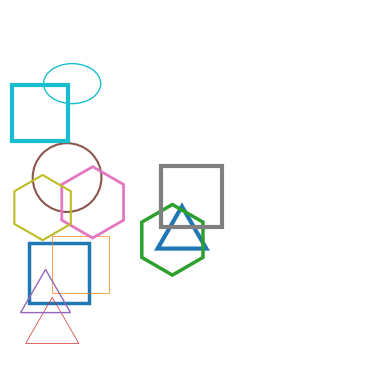[{"shape": "square", "thickness": 2.5, "radius": 0.39, "center": [0.153, 0.29]}, {"shape": "triangle", "thickness": 3, "radius": 0.36, "center": [0.473, 0.391]}, {"shape": "square", "thickness": 0.5, "radius": 0.37, "center": [0.209, 0.314]}, {"shape": "hexagon", "thickness": 2.5, "radius": 0.46, "center": [0.448, 0.377]}, {"shape": "triangle", "thickness": 0.5, "radius": 0.4, "center": [0.136, 0.148]}, {"shape": "triangle", "thickness": 1, "radius": 0.37, "center": [0.118, 0.225]}, {"shape": "circle", "thickness": 1.5, "radius": 0.45, "center": [0.174, 0.539]}, {"shape": "hexagon", "thickness": 2, "radius": 0.46, "center": [0.241, 0.474]}, {"shape": "square", "thickness": 3, "radius": 0.4, "center": [0.497, 0.49]}, {"shape": "hexagon", "thickness": 1.5, "radius": 0.42, "center": [0.111, 0.461]}, {"shape": "square", "thickness": 3, "radius": 0.36, "center": [0.104, 0.706]}, {"shape": "oval", "thickness": 1, "radius": 0.37, "center": [0.187, 0.783]}]